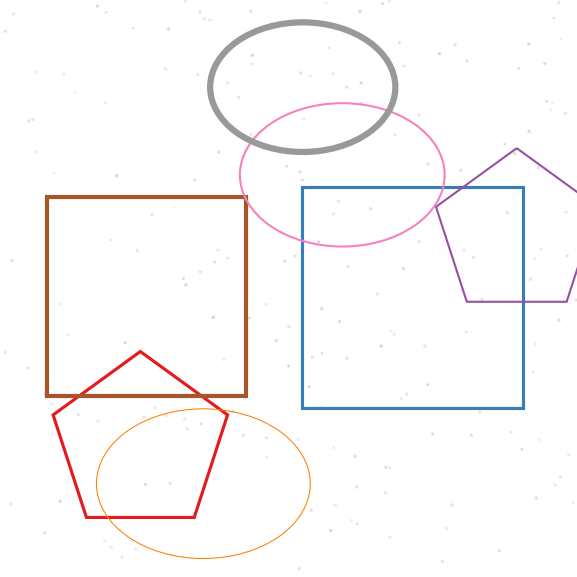[{"shape": "pentagon", "thickness": 1.5, "radius": 0.79, "center": [0.243, 0.232]}, {"shape": "square", "thickness": 1.5, "radius": 0.96, "center": [0.715, 0.484]}, {"shape": "pentagon", "thickness": 1, "radius": 0.74, "center": [0.895, 0.596]}, {"shape": "oval", "thickness": 0.5, "radius": 0.93, "center": [0.352, 0.162]}, {"shape": "square", "thickness": 2, "radius": 0.86, "center": [0.253, 0.485]}, {"shape": "oval", "thickness": 1, "radius": 0.89, "center": [0.593, 0.696]}, {"shape": "oval", "thickness": 3, "radius": 0.8, "center": [0.524, 0.848]}]